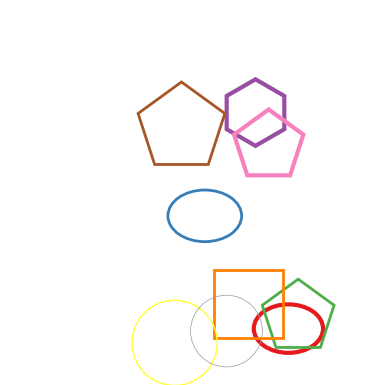[{"shape": "oval", "thickness": 3, "radius": 0.45, "center": [0.749, 0.146]}, {"shape": "oval", "thickness": 2, "radius": 0.48, "center": [0.532, 0.439]}, {"shape": "pentagon", "thickness": 2, "radius": 0.49, "center": [0.775, 0.177]}, {"shape": "hexagon", "thickness": 3, "radius": 0.43, "center": [0.664, 0.708]}, {"shape": "square", "thickness": 2, "radius": 0.44, "center": [0.646, 0.209]}, {"shape": "circle", "thickness": 1, "radius": 0.55, "center": [0.454, 0.109]}, {"shape": "pentagon", "thickness": 2, "radius": 0.59, "center": [0.471, 0.669]}, {"shape": "pentagon", "thickness": 3, "radius": 0.47, "center": [0.698, 0.621]}, {"shape": "circle", "thickness": 0.5, "radius": 0.47, "center": [0.588, 0.14]}]